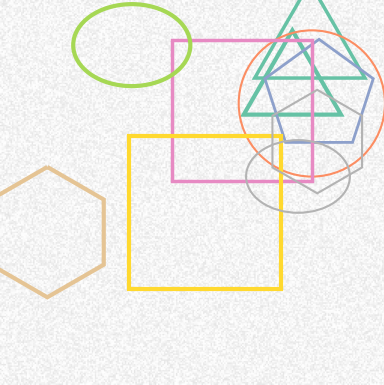[{"shape": "triangle", "thickness": 3, "radius": 0.73, "center": [0.759, 0.775]}, {"shape": "triangle", "thickness": 2.5, "radius": 0.83, "center": [0.805, 0.88]}, {"shape": "circle", "thickness": 1.5, "radius": 0.95, "center": [0.81, 0.731]}, {"shape": "pentagon", "thickness": 2, "radius": 0.74, "center": [0.829, 0.75]}, {"shape": "square", "thickness": 2.5, "radius": 0.91, "center": [0.628, 0.713]}, {"shape": "oval", "thickness": 3, "radius": 0.76, "center": [0.342, 0.883]}, {"shape": "square", "thickness": 3, "radius": 0.99, "center": [0.533, 0.449]}, {"shape": "hexagon", "thickness": 3, "radius": 0.85, "center": [0.123, 0.397]}, {"shape": "oval", "thickness": 1.5, "radius": 0.67, "center": [0.774, 0.542]}, {"shape": "hexagon", "thickness": 1.5, "radius": 0.67, "center": [0.824, 0.632]}]